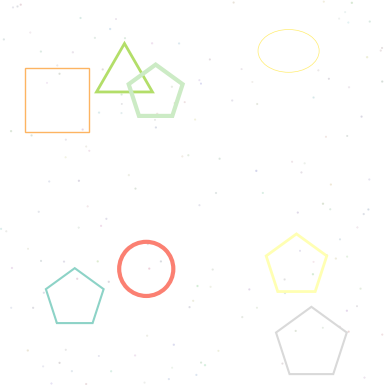[{"shape": "pentagon", "thickness": 1.5, "radius": 0.39, "center": [0.194, 0.225]}, {"shape": "pentagon", "thickness": 2, "radius": 0.41, "center": [0.77, 0.31]}, {"shape": "circle", "thickness": 3, "radius": 0.35, "center": [0.38, 0.302]}, {"shape": "square", "thickness": 1, "radius": 0.42, "center": [0.147, 0.74]}, {"shape": "triangle", "thickness": 2, "radius": 0.42, "center": [0.323, 0.803]}, {"shape": "pentagon", "thickness": 1.5, "radius": 0.48, "center": [0.809, 0.106]}, {"shape": "pentagon", "thickness": 3, "radius": 0.37, "center": [0.404, 0.759]}, {"shape": "oval", "thickness": 0.5, "radius": 0.4, "center": [0.75, 0.868]}]